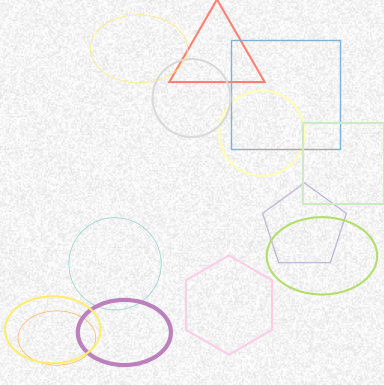[{"shape": "circle", "thickness": 0.5, "radius": 0.6, "center": [0.299, 0.315]}, {"shape": "circle", "thickness": 1.5, "radius": 0.55, "center": [0.68, 0.654]}, {"shape": "pentagon", "thickness": 1, "radius": 0.57, "center": [0.791, 0.41]}, {"shape": "triangle", "thickness": 1.5, "radius": 0.71, "center": [0.564, 0.858]}, {"shape": "square", "thickness": 1, "radius": 0.71, "center": [0.741, 0.754]}, {"shape": "oval", "thickness": 0.5, "radius": 0.5, "center": [0.148, 0.122]}, {"shape": "oval", "thickness": 1.5, "radius": 0.72, "center": [0.836, 0.335]}, {"shape": "hexagon", "thickness": 1.5, "radius": 0.64, "center": [0.595, 0.208]}, {"shape": "circle", "thickness": 1.5, "radius": 0.51, "center": [0.498, 0.745]}, {"shape": "oval", "thickness": 3, "radius": 0.6, "center": [0.323, 0.136]}, {"shape": "square", "thickness": 1.5, "radius": 0.53, "center": [0.893, 0.574]}, {"shape": "oval", "thickness": 0.5, "radius": 0.63, "center": [0.361, 0.873]}, {"shape": "oval", "thickness": 1.5, "radius": 0.62, "center": [0.137, 0.143]}]